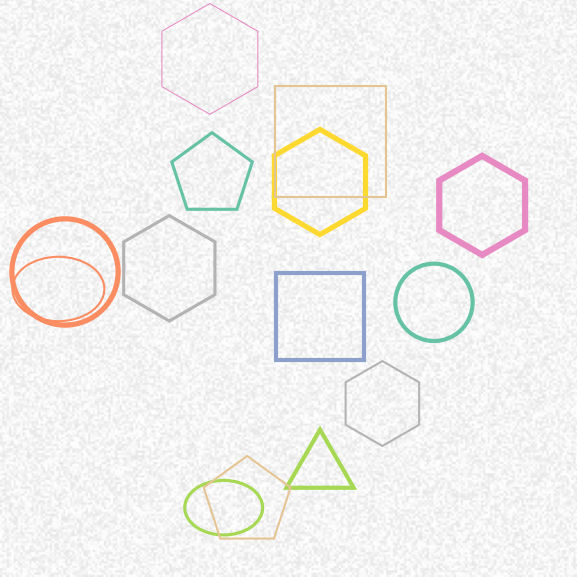[{"shape": "pentagon", "thickness": 1.5, "radius": 0.37, "center": [0.367, 0.696]}, {"shape": "circle", "thickness": 2, "radius": 0.33, "center": [0.751, 0.476]}, {"shape": "oval", "thickness": 1, "radius": 0.4, "center": [0.101, 0.499]}, {"shape": "circle", "thickness": 2.5, "radius": 0.46, "center": [0.113, 0.528]}, {"shape": "square", "thickness": 2, "radius": 0.38, "center": [0.554, 0.451]}, {"shape": "hexagon", "thickness": 3, "radius": 0.43, "center": [0.835, 0.644]}, {"shape": "hexagon", "thickness": 0.5, "radius": 0.48, "center": [0.363, 0.897]}, {"shape": "triangle", "thickness": 2, "radius": 0.34, "center": [0.554, 0.188]}, {"shape": "oval", "thickness": 1.5, "radius": 0.34, "center": [0.387, 0.12]}, {"shape": "hexagon", "thickness": 2.5, "radius": 0.46, "center": [0.554, 0.684]}, {"shape": "square", "thickness": 1, "radius": 0.48, "center": [0.573, 0.755]}, {"shape": "pentagon", "thickness": 1, "radius": 0.4, "center": [0.428, 0.131]}, {"shape": "hexagon", "thickness": 1, "radius": 0.37, "center": [0.662, 0.3]}, {"shape": "hexagon", "thickness": 1.5, "radius": 0.46, "center": [0.293, 0.535]}]